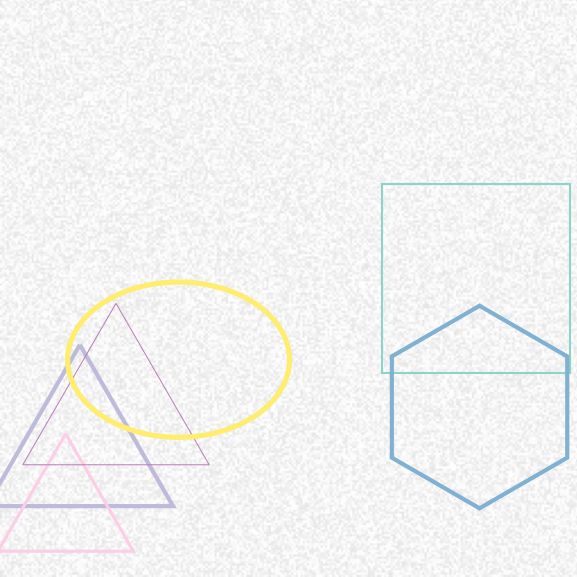[{"shape": "square", "thickness": 1, "radius": 0.82, "center": [0.824, 0.517]}, {"shape": "triangle", "thickness": 2, "radius": 0.93, "center": [0.138, 0.216]}, {"shape": "hexagon", "thickness": 2, "radius": 0.88, "center": [0.83, 0.294]}, {"shape": "triangle", "thickness": 1.5, "radius": 0.68, "center": [0.114, 0.112]}, {"shape": "triangle", "thickness": 0.5, "radius": 0.93, "center": [0.201, 0.288]}, {"shape": "oval", "thickness": 2.5, "radius": 0.96, "center": [0.309, 0.376]}]